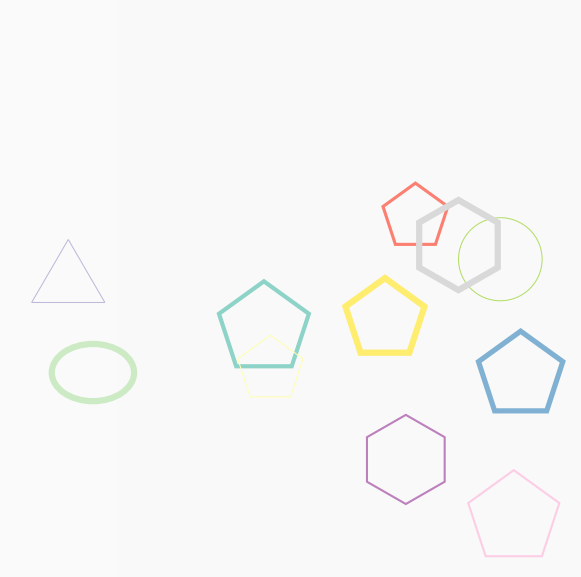[{"shape": "pentagon", "thickness": 2, "radius": 0.41, "center": [0.454, 0.431]}, {"shape": "pentagon", "thickness": 0.5, "radius": 0.3, "center": [0.465, 0.36]}, {"shape": "triangle", "thickness": 0.5, "radius": 0.36, "center": [0.117, 0.512]}, {"shape": "pentagon", "thickness": 1.5, "radius": 0.29, "center": [0.715, 0.623]}, {"shape": "pentagon", "thickness": 2.5, "radius": 0.38, "center": [0.896, 0.349]}, {"shape": "circle", "thickness": 0.5, "radius": 0.36, "center": [0.861, 0.55]}, {"shape": "pentagon", "thickness": 1, "radius": 0.41, "center": [0.884, 0.103]}, {"shape": "hexagon", "thickness": 3, "radius": 0.39, "center": [0.789, 0.575]}, {"shape": "hexagon", "thickness": 1, "radius": 0.39, "center": [0.698, 0.204]}, {"shape": "oval", "thickness": 3, "radius": 0.35, "center": [0.16, 0.354]}, {"shape": "pentagon", "thickness": 3, "radius": 0.36, "center": [0.662, 0.446]}]